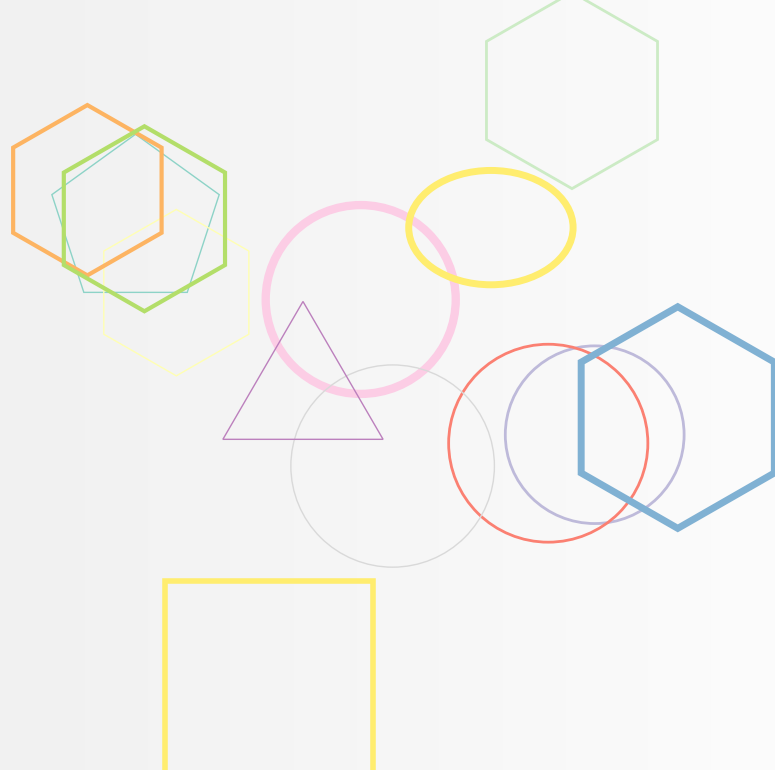[{"shape": "pentagon", "thickness": 0.5, "radius": 0.57, "center": [0.175, 0.712]}, {"shape": "hexagon", "thickness": 0.5, "radius": 0.54, "center": [0.228, 0.62]}, {"shape": "circle", "thickness": 1, "radius": 0.58, "center": [0.767, 0.435]}, {"shape": "circle", "thickness": 1, "radius": 0.64, "center": [0.707, 0.424]}, {"shape": "hexagon", "thickness": 2.5, "radius": 0.72, "center": [0.875, 0.458]}, {"shape": "hexagon", "thickness": 1.5, "radius": 0.55, "center": [0.113, 0.753]}, {"shape": "hexagon", "thickness": 1.5, "radius": 0.6, "center": [0.186, 0.716]}, {"shape": "circle", "thickness": 3, "radius": 0.61, "center": [0.465, 0.611]}, {"shape": "circle", "thickness": 0.5, "radius": 0.66, "center": [0.507, 0.395]}, {"shape": "triangle", "thickness": 0.5, "radius": 0.6, "center": [0.391, 0.489]}, {"shape": "hexagon", "thickness": 1, "radius": 0.64, "center": [0.738, 0.882]}, {"shape": "oval", "thickness": 2.5, "radius": 0.53, "center": [0.633, 0.704]}, {"shape": "square", "thickness": 2, "radius": 0.67, "center": [0.347, 0.112]}]